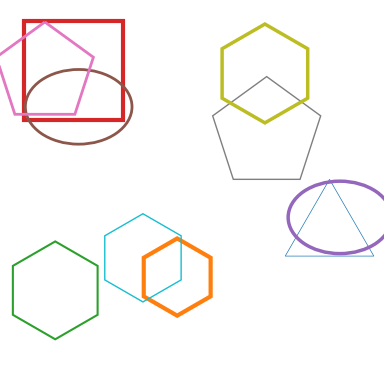[{"shape": "triangle", "thickness": 0.5, "radius": 0.66, "center": [0.856, 0.401]}, {"shape": "hexagon", "thickness": 3, "radius": 0.5, "center": [0.46, 0.28]}, {"shape": "hexagon", "thickness": 1.5, "radius": 0.64, "center": [0.143, 0.246]}, {"shape": "square", "thickness": 3, "radius": 0.64, "center": [0.19, 0.817]}, {"shape": "oval", "thickness": 2.5, "radius": 0.67, "center": [0.883, 0.435]}, {"shape": "oval", "thickness": 2, "radius": 0.69, "center": [0.204, 0.723]}, {"shape": "pentagon", "thickness": 2, "radius": 0.66, "center": [0.117, 0.81]}, {"shape": "pentagon", "thickness": 1, "radius": 0.74, "center": [0.693, 0.654]}, {"shape": "hexagon", "thickness": 2.5, "radius": 0.64, "center": [0.688, 0.809]}, {"shape": "hexagon", "thickness": 1, "radius": 0.57, "center": [0.371, 0.33]}]